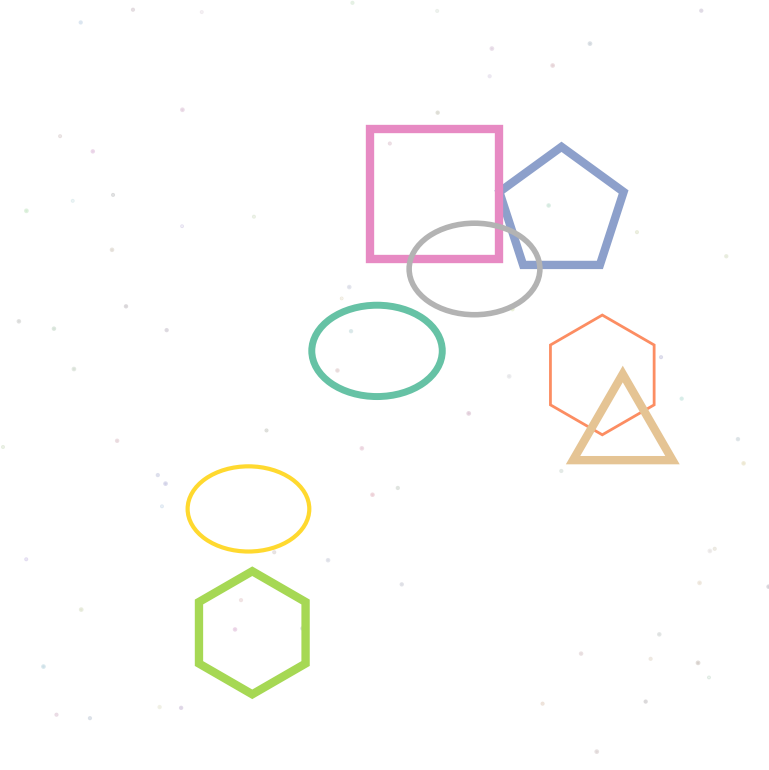[{"shape": "oval", "thickness": 2.5, "radius": 0.42, "center": [0.49, 0.544]}, {"shape": "hexagon", "thickness": 1, "radius": 0.39, "center": [0.782, 0.513]}, {"shape": "pentagon", "thickness": 3, "radius": 0.42, "center": [0.729, 0.725]}, {"shape": "square", "thickness": 3, "radius": 0.42, "center": [0.564, 0.748]}, {"shape": "hexagon", "thickness": 3, "radius": 0.4, "center": [0.328, 0.178]}, {"shape": "oval", "thickness": 1.5, "radius": 0.4, "center": [0.323, 0.339]}, {"shape": "triangle", "thickness": 3, "radius": 0.37, "center": [0.809, 0.44]}, {"shape": "oval", "thickness": 2, "radius": 0.42, "center": [0.616, 0.651]}]